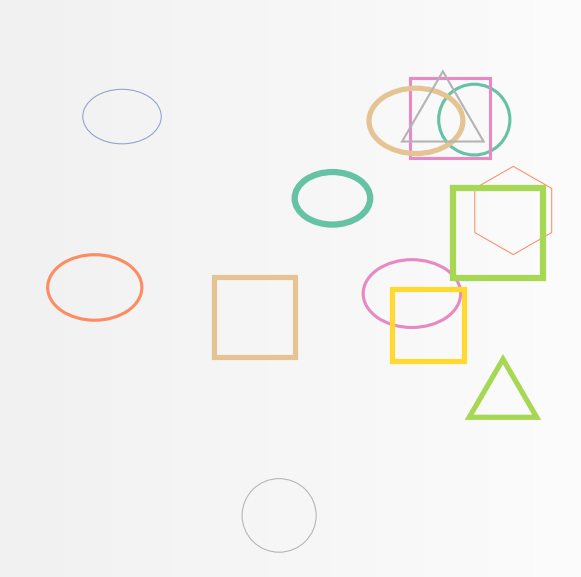[{"shape": "oval", "thickness": 3, "radius": 0.32, "center": [0.572, 0.656]}, {"shape": "circle", "thickness": 1.5, "radius": 0.31, "center": [0.816, 0.792]}, {"shape": "hexagon", "thickness": 0.5, "radius": 0.38, "center": [0.883, 0.635]}, {"shape": "oval", "thickness": 1.5, "radius": 0.41, "center": [0.163, 0.501]}, {"shape": "oval", "thickness": 0.5, "radius": 0.34, "center": [0.21, 0.797]}, {"shape": "square", "thickness": 1.5, "radius": 0.35, "center": [0.774, 0.795]}, {"shape": "oval", "thickness": 1.5, "radius": 0.42, "center": [0.709, 0.491]}, {"shape": "triangle", "thickness": 2.5, "radius": 0.34, "center": [0.865, 0.31]}, {"shape": "square", "thickness": 3, "radius": 0.39, "center": [0.856, 0.596]}, {"shape": "square", "thickness": 2.5, "radius": 0.31, "center": [0.737, 0.437]}, {"shape": "square", "thickness": 2.5, "radius": 0.35, "center": [0.438, 0.45]}, {"shape": "oval", "thickness": 2.5, "radius": 0.4, "center": [0.716, 0.79]}, {"shape": "circle", "thickness": 0.5, "radius": 0.32, "center": [0.48, 0.107]}, {"shape": "triangle", "thickness": 1, "radius": 0.41, "center": [0.762, 0.795]}]